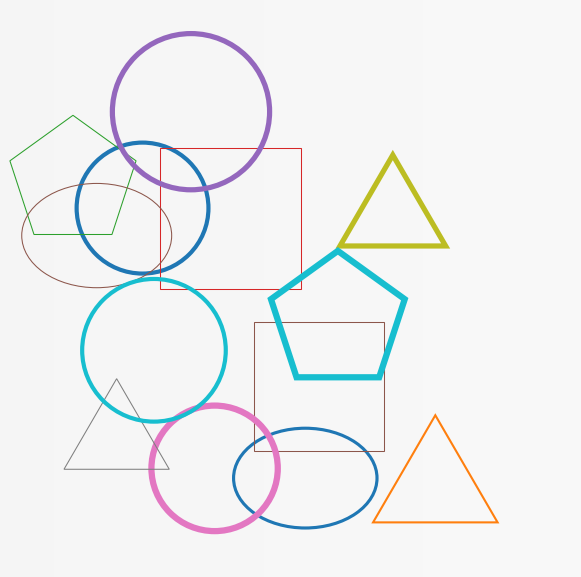[{"shape": "oval", "thickness": 1.5, "radius": 0.62, "center": [0.525, 0.171]}, {"shape": "circle", "thickness": 2, "radius": 0.57, "center": [0.245, 0.639]}, {"shape": "triangle", "thickness": 1, "radius": 0.62, "center": [0.749, 0.156]}, {"shape": "pentagon", "thickness": 0.5, "radius": 0.57, "center": [0.126, 0.685]}, {"shape": "square", "thickness": 0.5, "radius": 0.61, "center": [0.396, 0.62]}, {"shape": "circle", "thickness": 2.5, "radius": 0.68, "center": [0.329, 0.806]}, {"shape": "square", "thickness": 0.5, "radius": 0.56, "center": [0.55, 0.33]}, {"shape": "oval", "thickness": 0.5, "radius": 0.64, "center": [0.166, 0.591]}, {"shape": "circle", "thickness": 3, "radius": 0.54, "center": [0.369, 0.188]}, {"shape": "triangle", "thickness": 0.5, "radius": 0.52, "center": [0.201, 0.239]}, {"shape": "triangle", "thickness": 2.5, "radius": 0.52, "center": [0.676, 0.626]}, {"shape": "pentagon", "thickness": 3, "radius": 0.6, "center": [0.581, 0.444]}, {"shape": "circle", "thickness": 2, "radius": 0.62, "center": [0.265, 0.393]}]